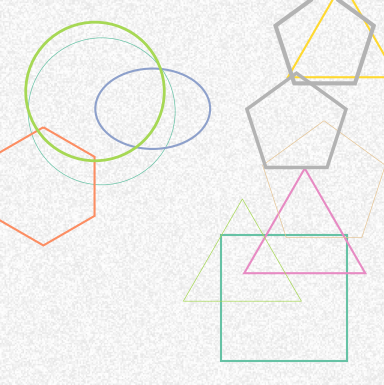[{"shape": "circle", "thickness": 0.5, "radius": 0.95, "center": [0.264, 0.711]}, {"shape": "square", "thickness": 1.5, "radius": 0.82, "center": [0.737, 0.226]}, {"shape": "hexagon", "thickness": 1.5, "radius": 0.77, "center": [0.113, 0.516]}, {"shape": "oval", "thickness": 1.5, "radius": 0.75, "center": [0.397, 0.718]}, {"shape": "triangle", "thickness": 1.5, "radius": 0.91, "center": [0.792, 0.381]}, {"shape": "triangle", "thickness": 0.5, "radius": 0.89, "center": [0.63, 0.306]}, {"shape": "circle", "thickness": 2, "radius": 0.9, "center": [0.247, 0.762]}, {"shape": "triangle", "thickness": 1.5, "radius": 0.82, "center": [0.89, 0.881]}, {"shape": "pentagon", "thickness": 0.5, "radius": 0.84, "center": [0.842, 0.519]}, {"shape": "pentagon", "thickness": 2.5, "radius": 0.68, "center": [0.77, 0.675]}, {"shape": "pentagon", "thickness": 3, "radius": 0.67, "center": [0.843, 0.892]}]